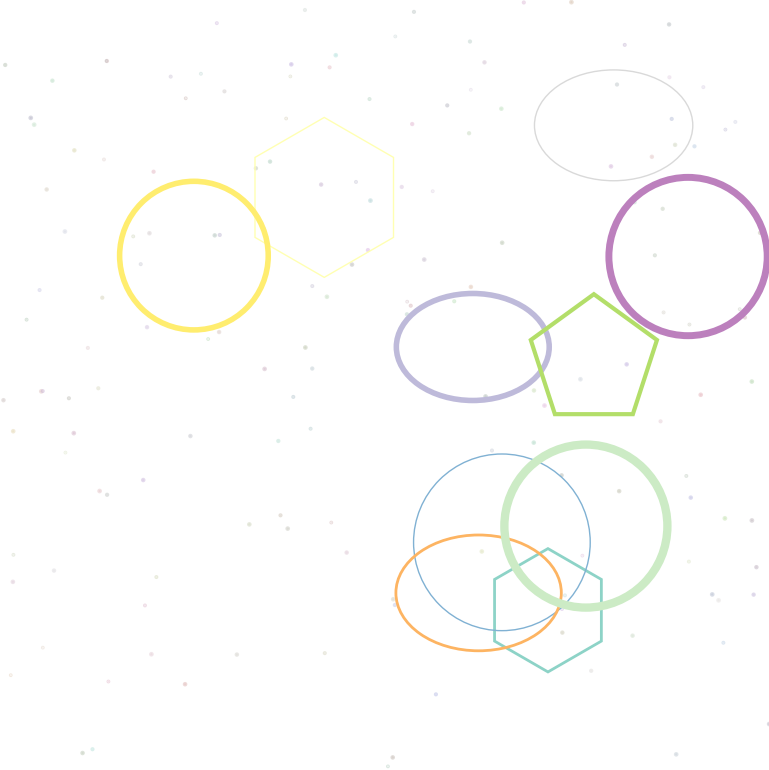[{"shape": "hexagon", "thickness": 1, "radius": 0.4, "center": [0.712, 0.207]}, {"shape": "hexagon", "thickness": 0.5, "radius": 0.52, "center": [0.421, 0.744]}, {"shape": "oval", "thickness": 2, "radius": 0.5, "center": [0.614, 0.549]}, {"shape": "circle", "thickness": 0.5, "radius": 0.57, "center": [0.652, 0.296]}, {"shape": "oval", "thickness": 1, "radius": 0.54, "center": [0.622, 0.23]}, {"shape": "pentagon", "thickness": 1.5, "radius": 0.43, "center": [0.771, 0.532]}, {"shape": "oval", "thickness": 0.5, "radius": 0.51, "center": [0.797, 0.837]}, {"shape": "circle", "thickness": 2.5, "radius": 0.51, "center": [0.894, 0.667]}, {"shape": "circle", "thickness": 3, "radius": 0.53, "center": [0.761, 0.317]}, {"shape": "circle", "thickness": 2, "radius": 0.48, "center": [0.252, 0.668]}]